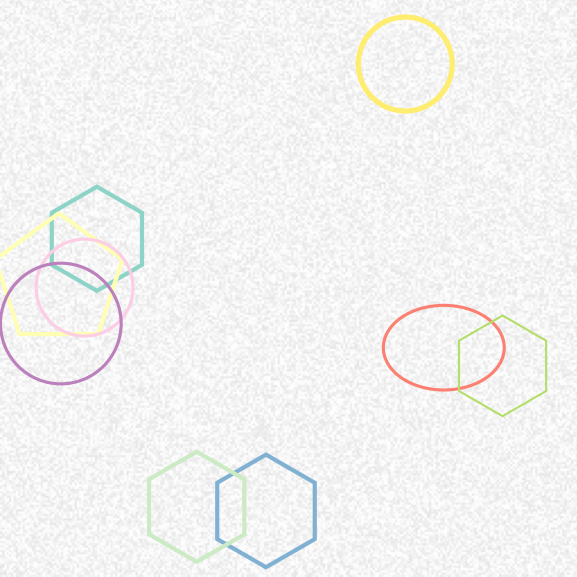[{"shape": "hexagon", "thickness": 2, "radius": 0.45, "center": [0.168, 0.586]}, {"shape": "pentagon", "thickness": 2, "radius": 0.58, "center": [0.102, 0.514]}, {"shape": "oval", "thickness": 1.5, "radius": 0.52, "center": [0.769, 0.397]}, {"shape": "hexagon", "thickness": 2, "radius": 0.49, "center": [0.461, 0.114]}, {"shape": "hexagon", "thickness": 1, "radius": 0.44, "center": [0.87, 0.366]}, {"shape": "circle", "thickness": 1.5, "radius": 0.42, "center": [0.146, 0.501]}, {"shape": "circle", "thickness": 1.5, "radius": 0.52, "center": [0.105, 0.439]}, {"shape": "hexagon", "thickness": 2, "radius": 0.48, "center": [0.341, 0.122]}, {"shape": "circle", "thickness": 2.5, "radius": 0.41, "center": [0.702, 0.888]}]